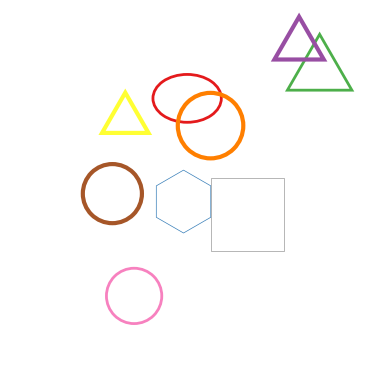[{"shape": "oval", "thickness": 2, "radius": 0.44, "center": [0.486, 0.745]}, {"shape": "hexagon", "thickness": 0.5, "radius": 0.41, "center": [0.477, 0.476]}, {"shape": "triangle", "thickness": 2, "radius": 0.48, "center": [0.83, 0.814]}, {"shape": "triangle", "thickness": 3, "radius": 0.37, "center": [0.777, 0.882]}, {"shape": "circle", "thickness": 3, "radius": 0.43, "center": [0.547, 0.674]}, {"shape": "triangle", "thickness": 3, "radius": 0.35, "center": [0.325, 0.69]}, {"shape": "circle", "thickness": 3, "radius": 0.38, "center": [0.292, 0.497]}, {"shape": "circle", "thickness": 2, "radius": 0.36, "center": [0.348, 0.231]}, {"shape": "square", "thickness": 0.5, "radius": 0.47, "center": [0.643, 0.442]}]